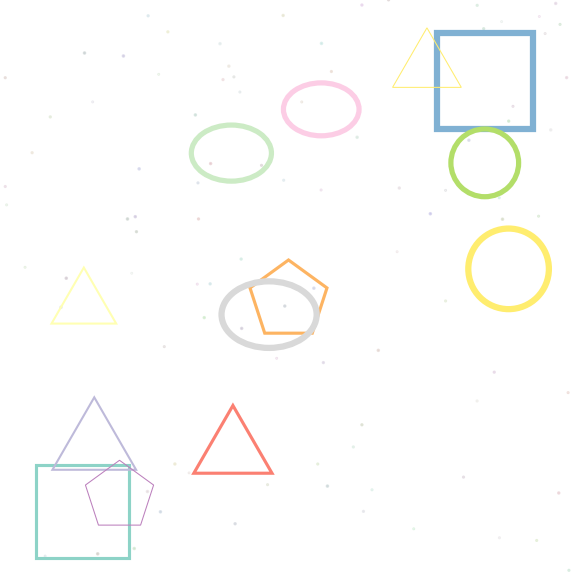[{"shape": "square", "thickness": 1.5, "radius": 0.4, "center": [0.143, 0.113]}, {"shape": "triangle", "thickness": 1, "radius": 0.32, "center": [0.145, 0.471]}, {"shape": "triangle", "thickness": 1, "radius": 0.42, "center": [0.163, 0.227]}, {"shape": "triangle", "thickness": 1.5, "radius": 0.39, "center": [0.403, 0.219]}, {"shape": "square", "thickness": 3, "radius": 0.42, "center": [0.839, 0.859]}, {"shape": "pentagon", "thickness": 1.5, "radius": 0.35, "center": [0.5, 0.479]}, {"shape": "circle", "thickness": 2.5, "radius": 0.29, "center": [0.839, 0.717]}, {"shape": "oval", "thickness": 2.5, "radius": 0.33, "center": [0.556, 0.81]}, {"shape": "oval", "thickness": 3, "radius": 0.41, "center": [0.466, 0.454]}, {"shape": "pentagon", "thickness": 0.5, "radius": 0.31, "center": [0.207, 0.14]}, {"shape": "oval", "thickness": 2.5, "radius": 0.35, "center": [0.401, 0.734]}, {"shape": "circle", "thickness": 3, "radius": 0.35, "center": [0.881, 0.534]}, {"shape": "triangle", "thickness": 0.5, "radius": 0.34, "center": [0.739, 0.882]}]